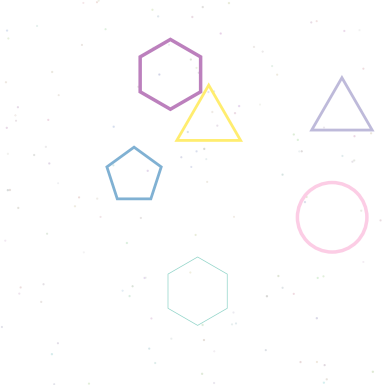[{"shape": "hexagon", "thickness": 0.5, "radius": 0.44, "center": [0.513, 0.244]}, {"shape": "triangle", "thickness": 2, "radius": 0.45, "center": [0.888, 0.707]}, {"shape": "pentagon", "thickness": 2, "radius": 0.37, "center": [0.348, 0.544]}, {"shape": "circle", "thickness": 2.5, "radius": 0.45, "center": [0.863, 0.436]}, {"shape": "hexagon", "thickness": 2.5, "radius": 0.45, "center": [0.443, 0.807]}, {"shape": "triangle", "thickness": 2, "radius": 0.48, "center": [0.542, 0.683]}]